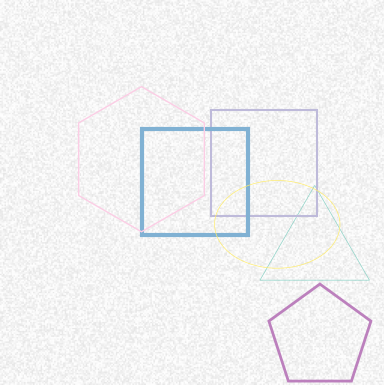[{"shape": "triangle", "thickness": 0.5, "radius": 0.82, "center": [0.817, 0.354]}, {"shape": "square", "thickness": 1.5, "radius": 0.68, "center": [0.686, 0.577]}, {"shape": "square", "thickness": 3, "radius": 0.69, "center": [0.507, 0.528]}, {"shape": "hexagon", "thickness": 1, "radius": 0.94, "center": [0.367, 0.586]}, {"shape": "pentagon", "thickness": 2, "radius": 0.7, "center": [0.831, 0.123]}, {"shape": "oval", "thickness": 0.5, "radius": 0.81, "center": [0.72, 0.417]}]